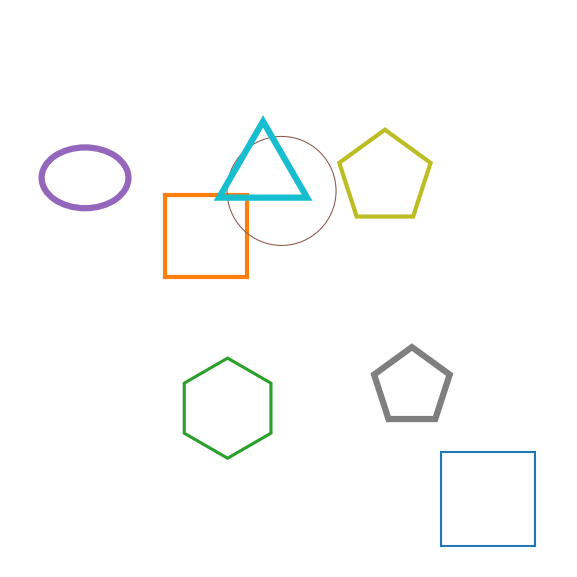[{"shape": "square", "thickness": 1, "radius": 0.41, "center": [0.845, 0.135]}, {"shape": "square", "thickness": 2, "radius": 0.35, "center": [0.357, 0.59]}, {"shape": "hexagon", "thickness": 1.5, "radius": 0.43, "center": [0.394, 0.292]}, {"shape": "oval", "thickness": 3, "radius": 0.38, "center": [0.147, 0.691]}, {"shape": "circle", "thickness": 0.5, "radius": 0.47, "center": [0.488, 0.669]}, {"shape": "pentagon", "thickness": 3, "radius": 0.34, "center": [0.713, 0.329]}, {"shape": "pentagon", "thickness": 2, "radius": 0.42, "center": [0.667, 0.691]}, {"shape": "triangle", "thickness": 3, "radius": 0.44, "center": [0.456, 0.701]}]